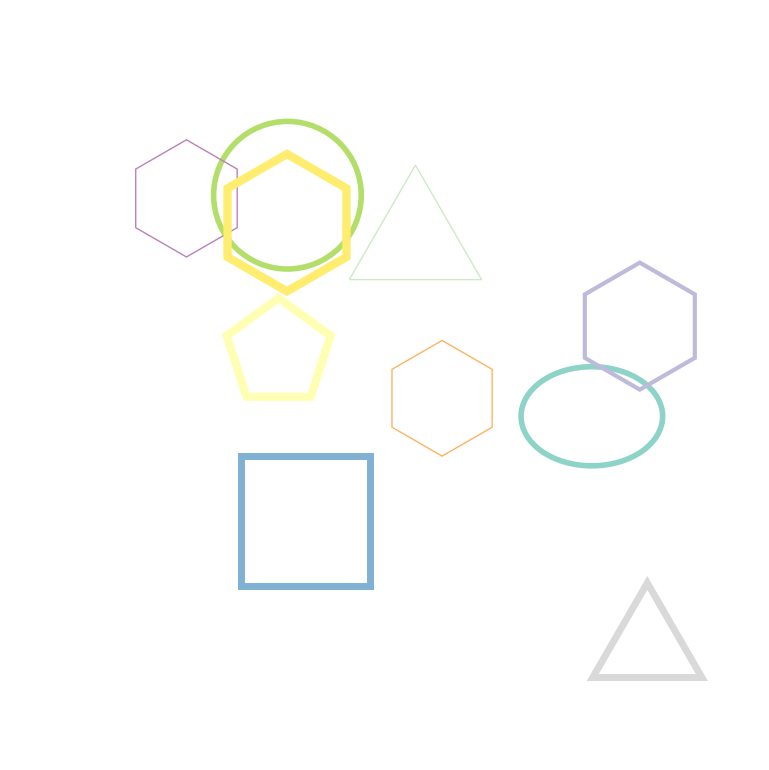[{"shape": "oval", "thickness": 2, "radius": 0.46, "center": [0.769, 0.459]}, {"shape": "pentagon", "thickness": 3, "radius": 0.35, "center": [0.362, 0.542]}, {"shape": "hexagon", "thickness": 1.5, "radius": 0.41, "center": [0.831, 0.576]}, {"shape": "square", "thickness": 2.5, "radius": 0.42, "center": [0.396, 0.323]}, {"shape": "hexagon", "thickness": 0.5, "radius": 0.38, "center": [0.574, 0.483]}, {"shape": "circle", "thickness": 2, "radius": 0.48, "center": [0.373, 0.746]}, {"shape": "triangle", "thickness": 2.5, "radius": 0.41, "center": [0.841, 0.161]}, {"shape": "hexagon", "thickness": 0.5, "radius": 0.38, "center": [0.242, 0.742]}, {"shape": "triangle", "thickness": 0.5, "radius": 0.5, "center": [0.54, 0.686]}, {"shape": "hexagon", "thickness": 3, "radius": 0.45, "center": [0.373, 0.711]}]